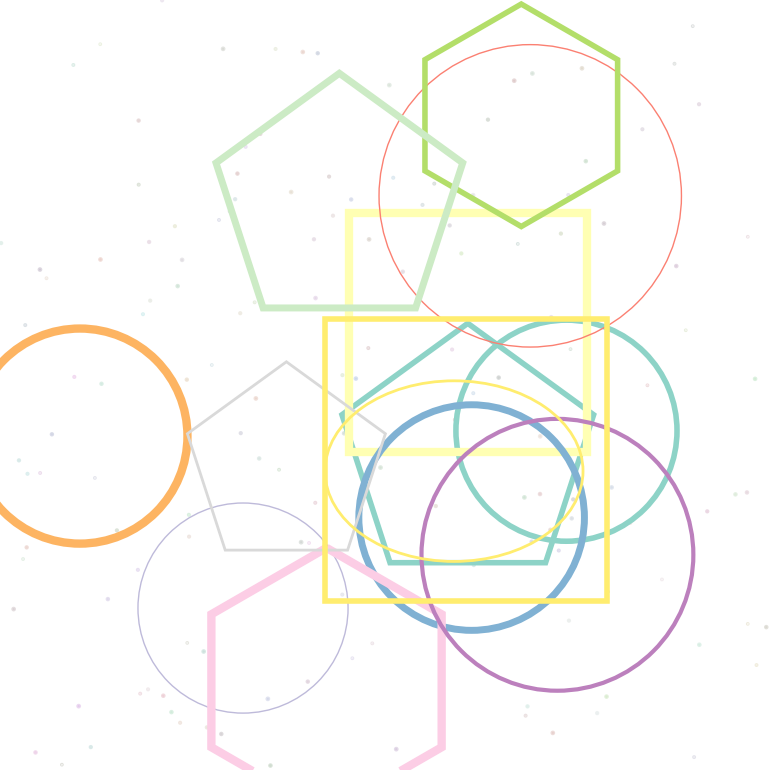[{"shape": "pentagon", "thickness": 2, "radius": 0.86, "center": [0.608, 0.408]}, {"shape": "circle", "thickness": 2, "radius": 0.72, "center": [0.736, 0.441]}, {"shape": "square", "thickness": 3, "radius": 0.77, "center": [0.608, 0.568]}, {"shape": "circle", "thickness": 0.5, "radius": 0.68, "center": [0.316, 0.21]}, {"shape": "circle", "thickness": 0.5, "radius": 0.98, "center": [0.689, 0.746]}, {"shape": "circle", "thickness": 2.5, "radius": 0.73, "center": [0.613, 0.328]}, {"shape": "circle", "thickness": 3, "radius": 0.7, "center": [0.104, 0.434]}, {"shape": "hexagon", "thickness": 2, "radius": 0.72, "center": [0.677, 0.85]}, {"shape": "hexagon", "thickness": 3, "radius": 0.86, "center": [0.424, 0.116]}, {"shape": "pentagon", "thickness": 1, "radius": 0.68, "center": [0.372, 0.395]}, {"shape": "circle", "thickness": 1.5, "radius": 0.88, "center": [0.724, 0.279]}, {"shape": "pentagon", "thickness": 2.5, "radius": 0.84, "center": [0.441, 0.736]}, {"shape": "oval", "thickness": 1, "radius": 0.84, "center": [0.59, 0.388]}, {"shape": "square", "thickness": 2, "radius": 0.92, "center": [0.605, 0.403]}]